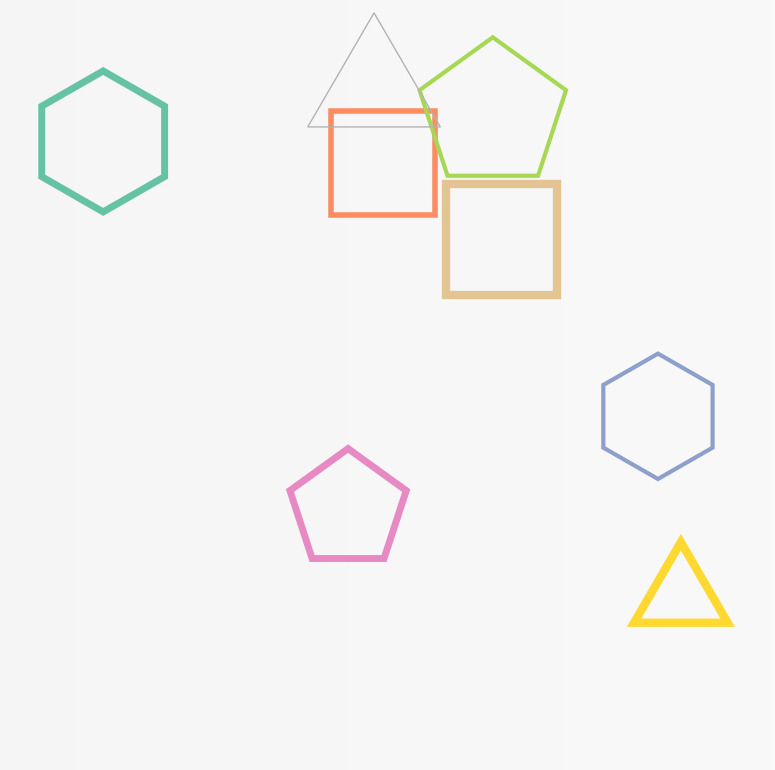[{"shape": "hexagon", "thickness": 2.5, "radius": 0.46, "center": [0.133, 0.816]}, {"shape": "square", "thickness": 2, "radius": 0.34, "center": [0.495, 0.788]}, {"shape": "hexagon", "thickness": 1.5, "radius": 0.41, "center": [0.849, 0.459]}, {"shape": "pentagon", "thickness": 2.5, "radius": 0.39, "center": [0.449, 0.338]}, {"shape": "pentagon", "thickness": 1.5, "radius": 0.5, "center": [0.636, 0.852]}, {"shape": "triangle", "thickness": 3, "radius": 0.35, "center": [0.879, 0.226]}, {"shape": "square", "thickness": 3, "radius": 0.36, "center": [0.647, 0.689]}, {"shape": "triangle", "thickness": 0.5, "radius": 0.49, "center": [0.483, 0.885]}]